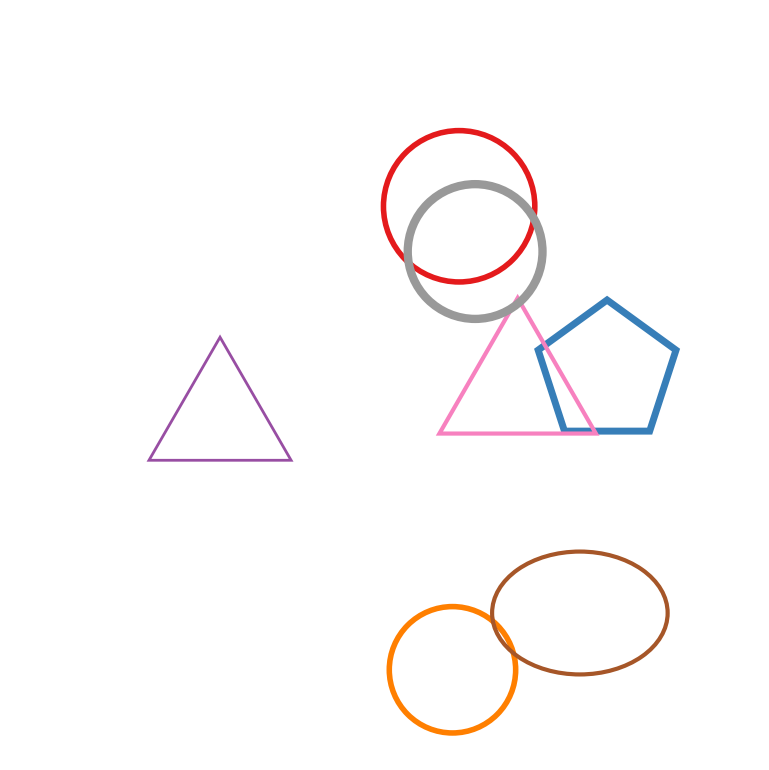[{"shape": "circle", "thickness": 2, "radius": 0.49, "center": [0.596, 0.732]}, {"shape": "pentagon", "thickness": 2.5, "radius": 0.47, "center": [0.788, 0.516]}, {"shape": "triangle", "thickness": 1, "radius": 0.53, "center": [0.286, 0.456]}, {"shape": "circle", "thickness": 2, "radius": 0.41, "center": [0.588, 0.13]}, {"shape": "oval", "thickness": 1.5, "radius": 0.57, "center": [0.753, 0.204]}, {"shape": "triangle", "thickness": 1.5, "radius": 0.59, "center": [0.672, 0.496]}, {"shape": "circle", "thickness": 3, "radius": 0.44, "center": [0.617, 0.673]}]